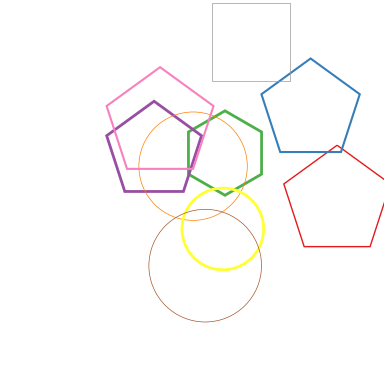[{"shape": "pentagon", "thickness": 1, "radius": 0.73, "center": [0.876, 0.477]}, {"shape": "pentagon", "thickness": 1.5, "radius": 0.67, "center": [0.807, 0.714]}, {"shape": "hexagon", "thickness": 2, "radius": 0.55, "center": [0.584, 0.602]}, {"shape": "pentagon", "thickness": 2, "radius": 0.65, "center": [0.4, 0.607]}, {"shape": "circle", "thickness": 0.5, "radius": 0.7, "center": [0.502, 0.568]}, {"shape": "circle", "thickness": 2, "radius": 0.53, "center": [0.579, 0.405]}, {"shape": "circle", "thickness": 0.5, "radius": 0.73, "center": [0.533, 0.31]}, {"shape": "pentagon", "thickness": 1.5, "radius": 0.73, "center": [0.416, 0.679]}, {"shape": "square", "thickness": 0.5, "radius": 0.5, "center": [0.652, 0.891]}]